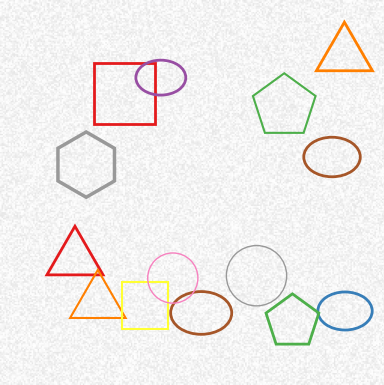[{"shape": "triangle", "thickness": 2, "radius": 0.42, "center": [0.195, 0.328]}, {"shape": "square", "thickness": 2, "radius": 0.4, "center": [0.323, 0.757]}, {"shape": "oval", "thickness": 2, "radius": 0.35, "center": [0.896, 0.192]}, {"shape": "pentagon", "thickness": 1.5, "radius": 0.43, "center": [0.738, 0.724]}, {"shape": "pentagon", "thickness": 2, "radius": 0.36, "center": [0.76, 0.165]}, {"shape": "oval", "thickness": 2, "radius": 0.32, "center": [0.418, 0.798]}, {"shape": "triangle", "thickness": 2, "radius": 0.42, "center": [0.895, 0.858]}, {"shape": "triangle", "thickness": 1.5, "radius": 0.42, "center": [0.254, 0.216]}, {"shape": "square", "thickness": 1.5, "radius": 0.3, "center": [0.377, 0.206]}, {"shape": "oval", "thickness": 2, "radius": 0.4, "center": [0.523, 0.187]}, {"shape": "oval", "thickness": 2, "radius": 0.37, "center": [0.862, 0.592]}, {"shape": "circle", "thickness": 1, "radius": 0.33, "center": [0.449, 0.278]}, {"shape": "circle", "thickness": 1, "radius": 0.39, "center": [0.666, 0.284]}, {"shape": "hexagon", "thickness": 2.5, "radius": 0.42, "center": [0.224, 0.572]}]